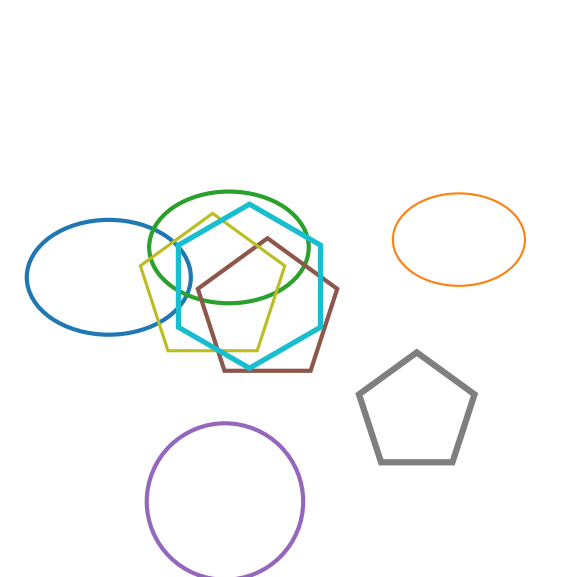[{"shape": "oval", "thickness": 2, "radius": 0.71, "center": [0.188, 0.519]}, {"shape": "oval", "thickness": 1, "radius": 0.57, "center": [0.795, 0.584]}, {"shape": "oval", "thickness": 2, "radius": 0.69, "center": [0.396, 0.571]}, {"shape": "circle", "thickness": 2, "radius": 0.68, "center": [0.39, 0.131]}, {"shape": "pentagon", "thickness": 2, "radius": 0.63, "center": [0.463, 0.46]}, {"shape": "pentagon", "thickness": 3, "radius": 0.53, "center": [0.722, 0.284]}, {"shape": "pentagon", "thickness": 1.5, "radius": 0.66, "center": [0.368, 0.498]}, {"shape": "hexagon", "thickness": 2.5, "radius": 0.71, "center": [0.432, 0.504]}]